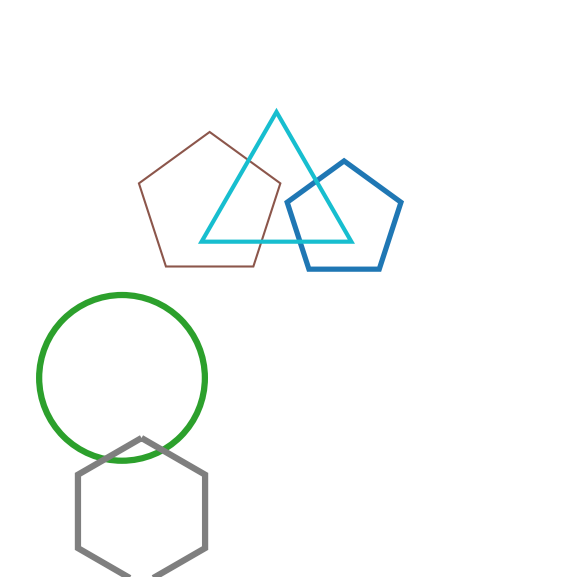[{"shape": "pentagon", "thickness": 2.5, "radius": 0.52, "center": [0.596, 0.617]}, {"shape": "circle", "thickness": 3, "radius": 0.72, "center": [0.211, 0.345]}, {"shape": "pentagon", "thickness": 1, "radius": 0.64, "center": [0.363, 0.642]}, {"shape": "hexagon", "thickness": 3, "radius": 0.64, "center": [0.245, 0.114]}, {"shape": "triangle", "thickness": 2, "radius": 0.75, "center": [0.479, 0.656]}]